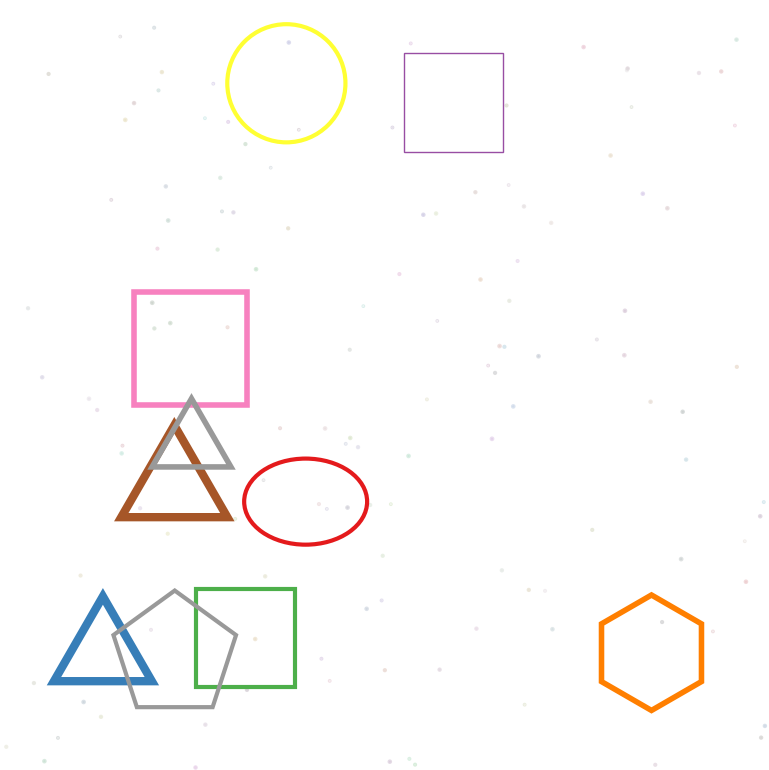[{"shape": "oval", "thickness": 1.5, "radius": 0.4, "center": [0.397, 0.349]}, {"shape": "triangle", "thickness": 3, "radius": 0.37, "center": [0.134, 0.152]}, {"shape": "square", "thickness": 1.5, "radius": 0.32, "center": [0.319, 0.171]}, {"shape": "square", "thickness": 0.5, "radius": 0.32, "center": [0.589, 0.867]}, {"shape": "hexagon", "thickness": 2, "radius": 0.37, "center": [0.846, 0.152]}, {"shape": "circle", "thickness": 1.5, "radius": 0.38, "center": [0.372, 0.892]}, {"shape": "triangle", "thickness": 3, "radius": 0.4, "center": [0.226, 0.368]}, {"shape": "square", "thickness": 2, "radius": 0.37, "center": [0.247, 0.548]}, {"shape": "triangle", "thickness": 2, "radius": 0.3, "center": [0.249, 0.423]}, {"shape": "pentagon", "thickness": 1.5, "radius": 0.42, "center": [0.227, 0.149]}]